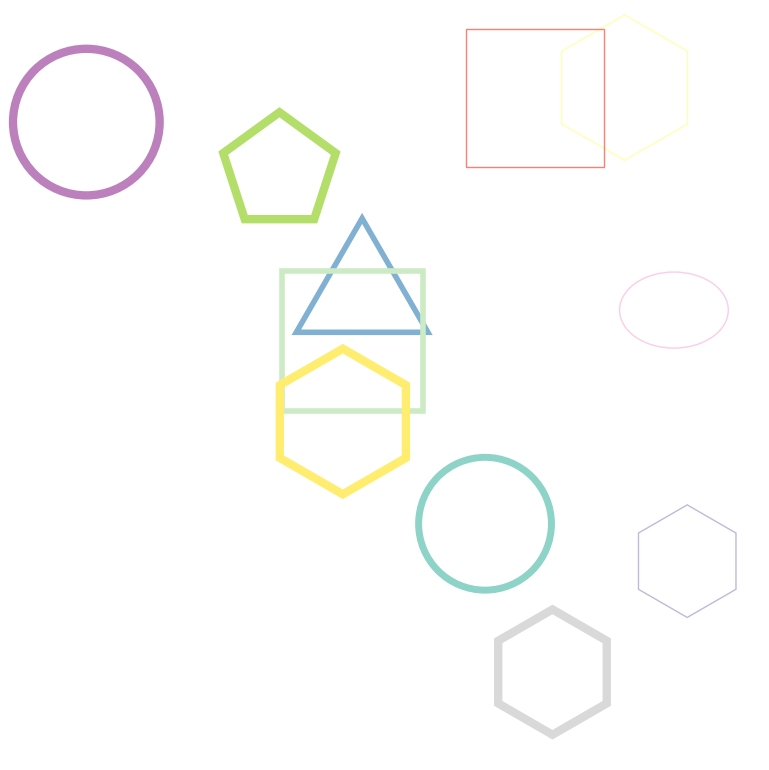[{"shape": "circle", "thickness": 2.5, "radius": 0.43, "center": [0.63, 0.32]}, {"shape": "hexagon", "thickness": 0.5, "radius": 0.47, "center": [0.811, 0.886]}, {"shape": "hexagon", "thickness": 0.5, "radius": 0.37, "center": [0.892, 0.271]}, {"shape": "square", "thickness": 0.5, "radius": 0.45, "center": [0.695, 0.873]}, {"shape": "triangle", "thickness": 2, "radius": 0.49, "center": [0.47, 0.618]}, {"shape": "pentagon", "thickness": 3, "radius": 0.38, "center": [0.363, 0.777]}, {"shape": "oval", "thickness": 0.5, "radius": 0.35, "center": [0.875, 0.597]}, {"shape": "hexagon", "thickness": 3, "radius": 0.41, "center": [0.718, 0.127]}, {"shape": "circle", "thickness": 3, "radius": 0.48, "center": [0.112, 0.841]}, {"shape": "square", "thickness": 2, "radius": 0.46, "center": [0.458, 0.558]}, {"shape": "hexagon", "thickness": 3, "radius": 0.47, "center": [0.445, 0.453]}]